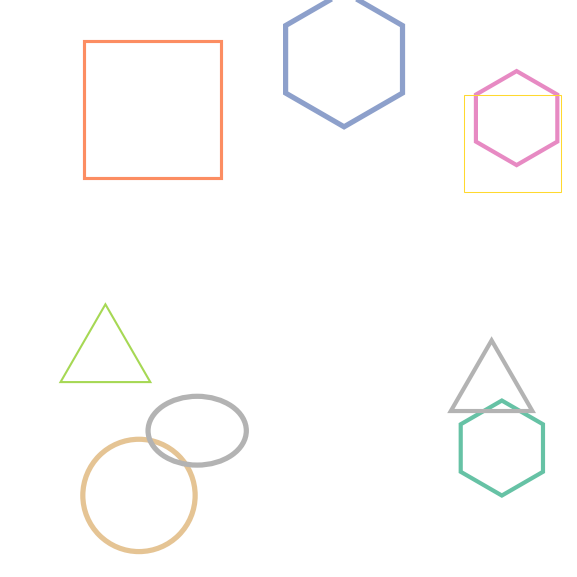[{"shape": "hexagon", "thickness": 2, "radius": 0.41, "center": [0.869, 0.223]}, {"shape": "square", "thickness": 1.5, "radius": 0.59, "center": [0.265, 0.81]}, {"shape": "hexagon", "thickness": 2.5, "radius": 0.58, "center": [0.596, 0.896]}, {"shape": "hexagon", "thickness": 2, "radius": 0.41, "center": [0.895, 0.795]}, {"shape": "triangle", "thickness": 1, "radius": 0.45, "center": [0.183, 0.382]}, {"shape": "square", "thickness": 0.5, "radius": 0.42, "center": [0.887, 0.751]}, {"shape": "circle", "thickness": 2.5, "radius": 0.49, "center": [0.241, 0.141]}, {"shape": "triangle", "thickness": 2, "radius": 0.41, "center": [0.851, 0.328]}, {"shape": "oval", "thickness": 2.5, "radius": 0.43, "center": [0.341, 0.253]}]